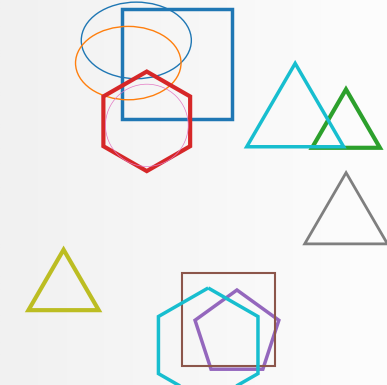[{"shape": "oval", "thickness": 1, "radius": 0.71, "center": [0.352, 0.895]}, {"shape": "square", "thickness": 2.5, "radius": 0.72, "center": [0.457, 0.834]}, {"shape": "oval", "thickness": 1, "radius": 0.68, "center": [0.331, 0.836]}, {"shape": "triangle", "thickness": 3, "radius": 0.51, "center": [0.893, 0.667]}, {"shape": "hexagon", "thickness": 3, "radius": 0.65, "center": [0.379, 0.685]}, {"shape": "pentagon", "thickness": 2.5, "radius": 0.57, "center": [0.611, 0.133]}, {"shape": "square", "thickness": 1.5, "radius": 0.6, "center": [0.591, 0.17]}, {"shape": "circle", "thickness": 0.5, "radius": 0.53, "center": [0.379, 0.675]}, {"shape": "triangle", "thickness": 2, "radius": 0.62, "center": [0.893, 0.428]}, {"shape": "triangle", "thickness": 3, "radius": 0.52, "center": [0.164, 0.247]}, {"shape": "hexagon", "thickness": 2.5, "radius": 0.74, "center": [0.537, 0.104]}, {"shape": "triangle", "thickness": 2.5, "radius": 0.72, "center": [0.762, 0.691]}]